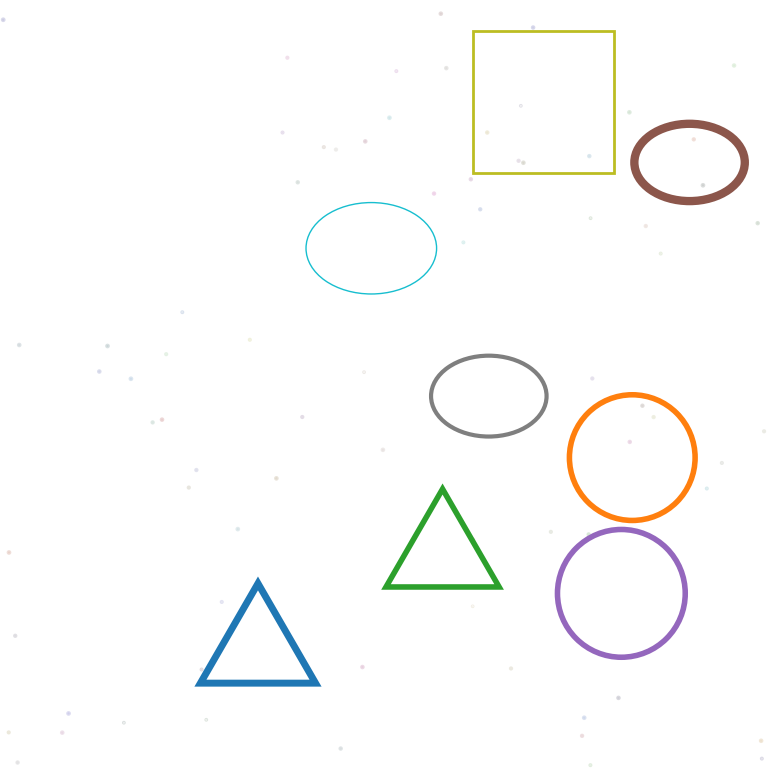[{"shape": "triangle", "thickness": 2.5, "radius": 0.43, "center": [0.335, 0.156]}, {"shape": "circle", "thickness": 2, "radius": 0.41, "center": [0.821, 0.406]}, {"shape": "triangle", "thickness": 2, "radius": 0.42, "center": [0.575, 0.28]}, {"shape": "circle", "thickness": 2, "radius": 0.41, "center": [0.807, 0.229]}, {"shape": "oval", "thickness": 3, "radius": 0.36, "center": [0.896, 0.789]}, {"shape": "oval", "thickness": 1.5, "radius": 0.38, "center": [0.635, 0.486]}, {"shape": "square", "thickness": 1, "radius": 0.46, "center": [0.706, 0.868]}, {"shape": "oval", "thickness": 0.5, "radius": 0.42, "center": [0.482, 0.678]}]